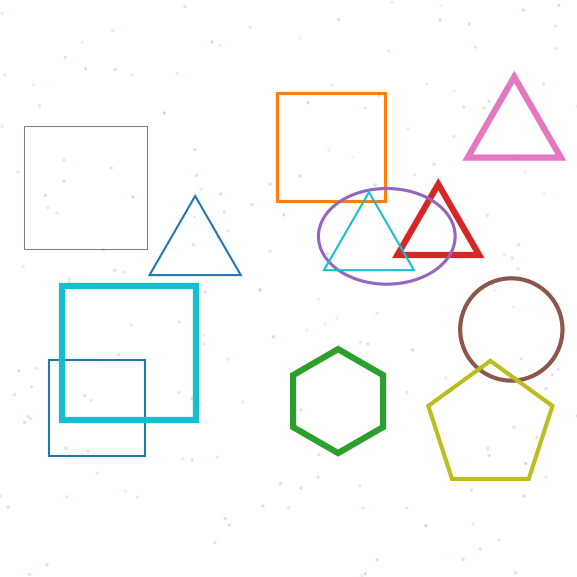[{"shape": "triangle", "thickness": 1, "radius": 0.46, "center": [0.338, 0.568]}, {"shape": "square", "thickness": 1, "radius": 0.42, "center": [0.167, 0.293]}, {"shape": "square", "thickness": 1.5, "radius": 0.47, "center": [0.573, 0.745]}, {"shape": "hexagon", "thickness": 3, "radius": 0.45, "center": [0.585, 0.305]}, {"shape": "triangle", "thickness": 3, "radius": 0.41, "center": [0.759, 0.598]}, {"shape": "oval", "thickness": 1.5, "radius": 0.59, "center": [0.67, 0.59]}, {"shape": "circle", "thickness": 2, "radius": 0.44, "center": [0.885, 0.429]}, {"shape": "triangle", "thickness": 3, "radius": 0.47, "center": [0.89, 0.773]}, {"shape": "square", "thickness": 0.5, "radius": 0.53, "center": [0.149, 0.674]}, {"shape": "pentagon", "thickness": 2, "radius": 0.57, "center": [0.849, 0.261]}, {"shape": "square", "thickness": 3, "radius": 0.58, "center": [0.223, 0.388]}, {"shape": "triangle", "thickness": 1, "radius": 0.45, "center": [0.639, 0.576]}]